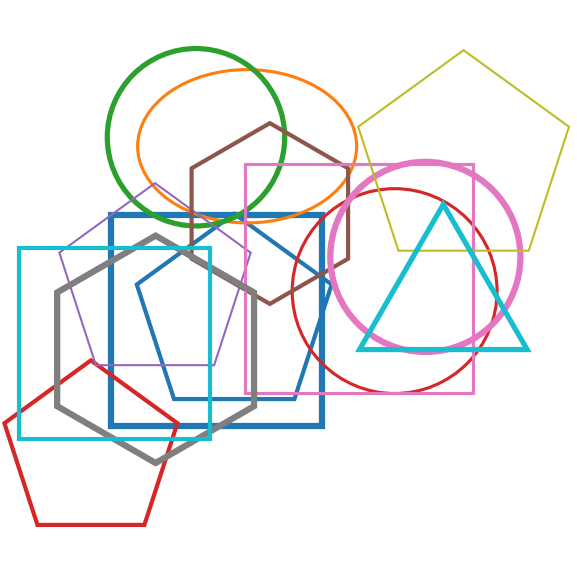[{"shape": "square", "thickness": 3, "radius": 0.91, "center": [0.374, 0.444]}, {"shape": "pentagon", "thickness": 2, "radius": 0.89, "center": [0.406, 0.452]}, {"shape": "oval", "thickness": 1.5, "radius": 0.95, "center": [0.428, 0.746]}, {"shape": "circle", "thickness": 2.5, "radius": 0.77, "center": [0.339, 0.761]}, {"shape": "circle", "thickness": 1.5, "radius": 0.89, "center": [0.683, 0.495]}, {"shape": "pentagon", "thickness": 2, "radius": 0.79, "center": [0.157, 0.218]}, {"shape": "pentagon", "thickness": 1, "radius": 0.87, "center": [0.268, 0.508]}, {"shape": "hexagon", "thickness": 2, "radius": 0.78, "center": [0.467, 0.629]}, {"shape": "circle", "thickness": 3, "radius": 0.82, "center": [0.737, 0.554]}, {"shape": "square", "thickness": 1.5, "radius": 0.99, "center": [0.621, 0.517]}, {"shape": "hexagon", "thickness": 3, "radius": 0.98, "center": [0.269, 0.394]}, {"shape": "pentagon", "thickness": 1, "radius": 0.96, "center": [0.803, 0.72]}, {"shape": "square", "thickness": 2, "radius": 0.83, "center": [0.198, 0.405]}, {"shape": "triangle", "thickness": 2.5, "radius": 0.84, "center": [0.768, 0.478]}]